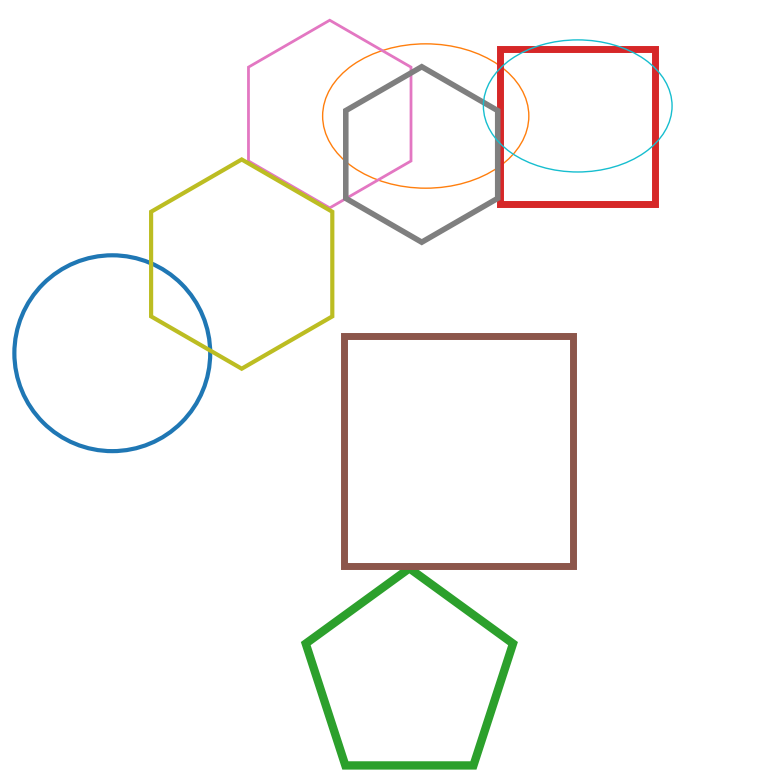[{"shape": "circle", "thickness": 1.5, "radius": 0.64, "center": [0.146, 0.541]}, {"shape": "oval", "thickness": 0.5, "radius": 0.67, "center": [0.553, 0.849]}, {"shape": "pentagon", "thickness": 3, "radius": 0.71, "center": [0.532, 0.12]}, {"shape": "square", "thickness": 2.5, "radius": 0.5, "center": [0.75, 0.835]}, {"shape": "square", "thickness": 2.5, "radius": 0.75, "center": [0.595, 0.414]}, {"shape": "hexagon", "thickness": 1, "radius": 0.61, "center": [0.428, 0.852]}, {"shape": "hexagon", "thickness": 2, "radius": 0.57, "center": [0.548, 0.799]}, {"shape": "hexagon", "thickness": 1.5, "radius": 0.68, "center": [0.314, 0.657]}, {"shape": "oval", "thickness": 0.5, "radius": 0.61, "center": [0.75, 0.862]}]